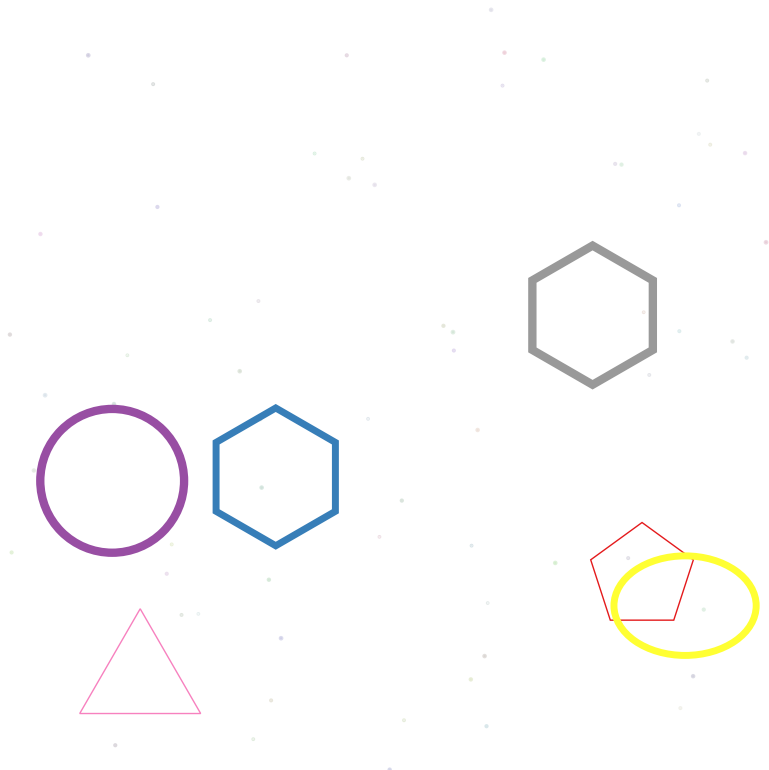[{"shape": "pentagon", "thickness": 0.5, "radius": 0.35, "center": [0.834, 0.251]}, {"shape": "hexagon", "thickness": 2.5, "radius": 0.45, "center": [0.358, 0.381]}, {"shape": "circle", "thickness": 3, "radius": 0.47, "center": [0.146, 0.376]}, {"shape": "oval", "thickness": 2.5, "radius": 0.46, "center": [0.89, 0.213]}, {"shape": "triangle", "thickness": 0.5, "radius": 0.45, "center": [0.182, 0.119]}, {"shape": "hexagon", "thickness": 3, "radius": 0.45, "center": [0.77, 0.591]}]